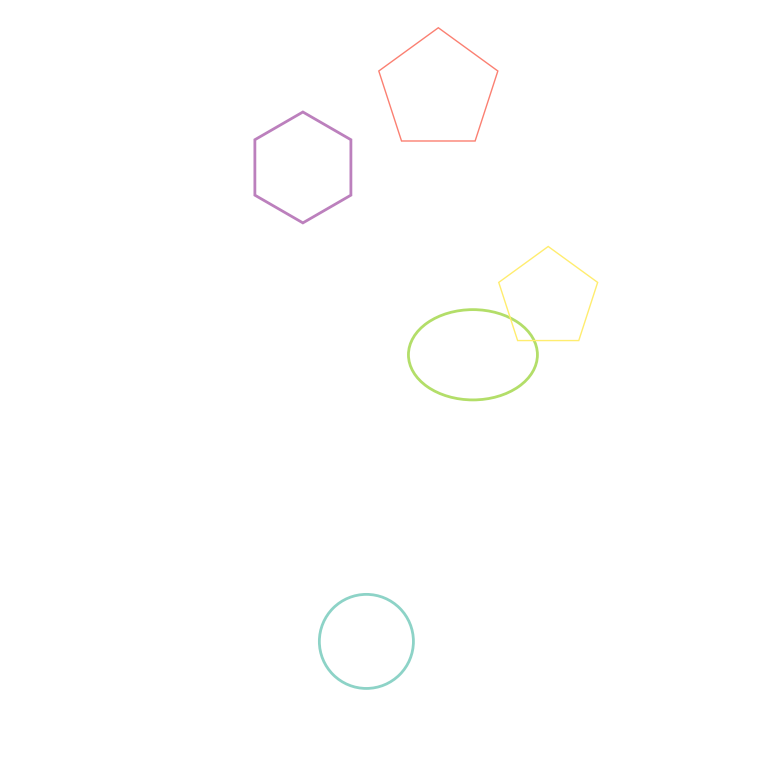[{"shape": "circle", "thickness": 1, "radius": 0.31, "center": [0.476, 0.167]}, {"shape": "pentagon", "thickness": 0.5, "radius": 0.41, "center": [0.569, 0.883]}, {"shape": "oval", "thickness": 1, "radius": 0.42, "center": [0.614, 0.539]}, {"shape": "hexagon", "thickness": 1, "radius": 0.36, "center": [0.393, 0.783]}, {"shape": "pentagon", "thickness": 0.5, "radius": 0.34, "center": [0.712, 0.612]}]